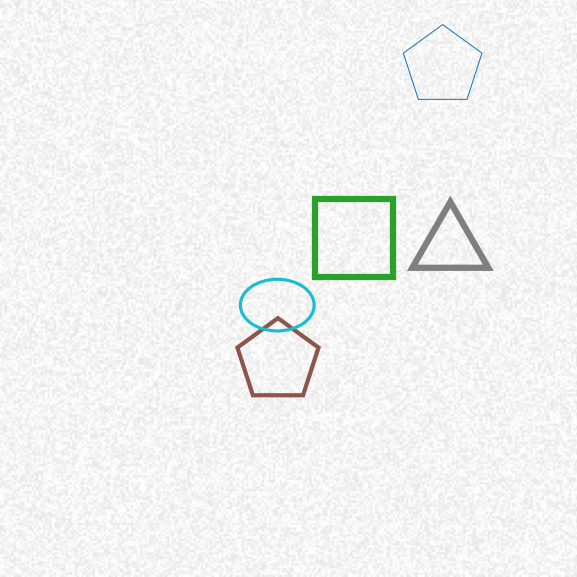[{"shape": "pentagon", "thickness": 0.5, "radius": 0.36, "center": [0.767, 0.885]}, {"shape": "square", "thickness": 3, "radius": 0.34, "center": [0.614, 0.588]}, {"shape": "pentagon", "thickness": 2, "radius": 0.37, "center": [0.481, 0.374]}, {"shape": "triangle", "thickness": 3, "radius": 0.38, "center": [0.78, 0.573]}, {"shape": "oval", "thickness": 1.5, "radius": 0.32, "center": [0.48, 0.471]}]